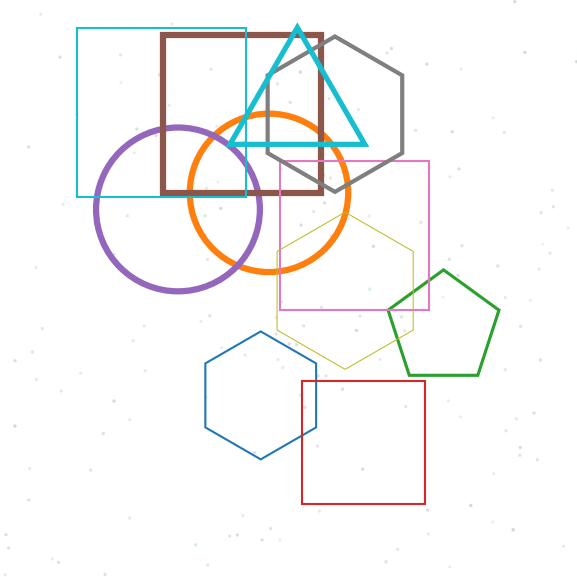[{"shape": "hexagon", "thickness": 1, "radius": 0.55, "center": [0.451, 0.314]}, {"shape": "circle", "thickness": 3, "radius": 0.69, "center": [0.466, 0.665]}, {"shape": "pentagon", "thickness": 1.5, "radius": 0.5, "center": [0.768, 0.431]}, {"shape": "square", "thickness": 1, "radius": 0.53, "center": [0.629, 0.232]}, {"shape": "circle", "thickness": 3, "radius": 0.71, "center": [0.308, 0.636]}, {"shape": "square", "thickness": 3, "radius": 0.68, "center": [0.42, 0.802]}, {"shape": "square", "thickness": 1, "radius": 0.65, "center": [0.613, 0.591]}, {"shape": "hexagon", "thickness": 2, "radius": 0.67, "center": [0.58, 0.801]}, {"shape": "hexagon", "thickness": 0.5, "radius": 0.68, "center": [0.598, 0.496]}, {"shape": "square", "thickness": 1, "radius": 0.73, "center": [0.279, 0.804]}, {"shape": "triangle", "thickness": 2.5, "radius": 0.67, "center": [0.515, 0.817]}]